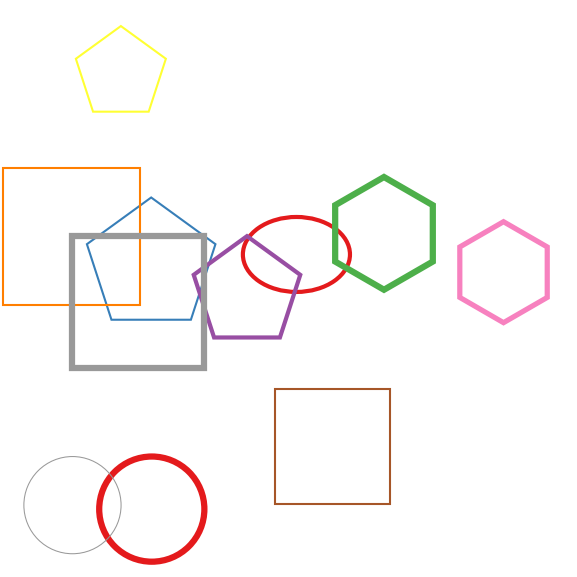[{"shape": "circle", "thickness": 3, "radius": 0.46, "center": [0.263, 0.118]}, {"shape": "oval", "thickness": 2, "radius": 0.46, "center": [0.513, 0.559]}, {"shape": "pentagon", "thickness": 1, "radius": 0.59, "center": [0.262, 0.54]}, {"shape": "hexagon", "thickness": 3, "radius": 0.49, "center": [0.665, 0.595]}, {"shape": "pentagon", "thickness": 2, "radius": 0.49, "center": [0.428, 0.493]}, {"shape": "square", "thickness": 1, "radius": 0.59, "center": [0.124, 0.589]}, {"shape": "pentagon", "thickness": 1, "radius": 0.41, "center": [0.209, 0.872]}, {"shape": "square", "thickness": 1, "radius": 0.5, "center": [0.575, 0.226]}, {"shape": "hexagon", "thickness": 2.5, "radius": 0.44, "center": [0.872, 0.528]}, {"shape": "square", "thickness": 3, "radius": 0.57, "center": [0.239, 0.476]}, {"shape": "circle", "thickness": 0.5, "radius": 0.42, "center": [0.125, 0.124]}]